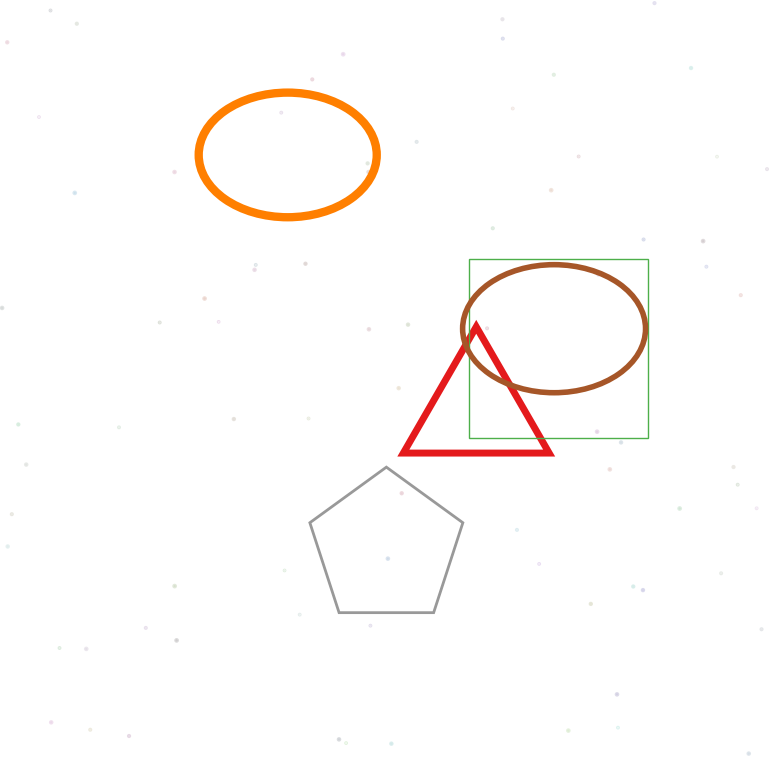[{"shape": "triangle", "thickness": 2.5, "radius": 0.55, "center": [0.618, 0.466]}, {"shape": "square", "thickness": 0.5, "radius": 0.58, "center": [0.726, 0.547]}, {"shape": "oval", "thickness": 3, "radius": 0.58, "center": [0.374, 0.799]}, {"shape": "oval", "thickness": 2, "radius": 0.59, "center": [0.72, 0.573]}, {"shape": "pentagon", "thickness": 1, "radius": 0.52, "center": [0.502, 0.289]}]